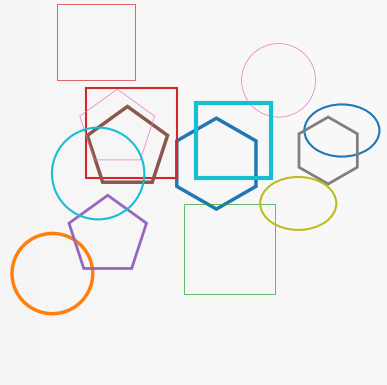[{"shape": "oval", "thickness": 1.5, "radius": 0.48, "center": [0.882, 0.661]}, {"shape": "hexagon", "thickness": 2.5, "radius": 0.59, "center": [0.558, 0.575]}, {"shape": "circle", "thickness": 2.5, "radius": 0.52, "center": [0.135, 0.289]}, {"shape": "square", "thickness": 0.5, "radius": 0.59, "center": [0.592, 0.353]}, {"shape": "square", "thickness": 1.5, "radius": 0.58, "center": [0.34, 0.655]}, {"shape": "square", "thickness": 0.5, "radius": 0.5, "center": [0.247, 0.891]}, {"shape": "pentagon", "thickness": 2, "radius": 0.53, "center": [0.278, 0.388]}, {"shape": "pentagon", "thickness": 2.5, "radius": 0.54, "center": [0.329, 0.615]}, {"shape": "circle", "thickness": 0.5, "radius": 0.48, "center": [0.719, 0.791]}, {"shape": "pentagon", "thickness": 0.5, "radius": 0.51, "center": [0.302, 0.667]}, {"shape": "hexagon", "thickness": 2, "radius": 0.43, "center": [0.847, 0.609]}, {"shape": "oval", "thickness": 1.5, "radius": 0.49, "center": [0.77, 0.472]}, {"shape": "circle", "thickness": 1.5, "radius": 0.6, "center": [0.253, 0.549]}, {"shape": "square", "thickness": 3, "radius": 0.48, "center": [0.602, 0.635]}]